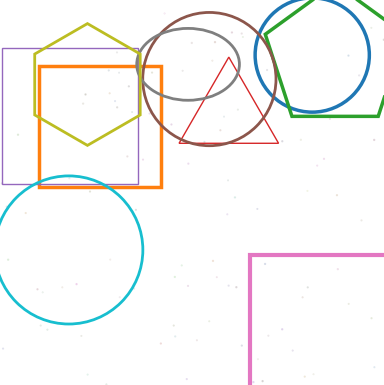[{"shape": "circle", "thickness": 2.5, "radius": 0.74, "center": [0.811, 0.857]}, {"shape": "square", "thickness": 2.5, "radius": 0.79, "center": [0.259, 0.671]}, {"shape": "pentagon", "thickness": 2.5, "radius": 0.95, "center": [0.87, 0.852]}, {"shape": "triangle", "thickness": 1, "radius": 0.75, "center": [0.594, 0.702]}, {"shape": "square", "thickness": 1, "radius": 0.88, "center": [0.182, 0.699]}, {"shape": "circle", "thickness": 2, "radius": 0.87, "center": [0.544, 0.795]}, {"shape": "square", "thickness": 3, "radius": 0.91, "center": [0.831, 0.155]}, {"shape": "oval", "thickness": 2, "radius": 0.67, "center": [0.489, 0.833]}, {"shape": "hexagon", "thickness": 2, "radius": 0.79, "center": [0.227, 0.781]}, {"shape": "circle", "thickness": 2, "radius": 0.96, "center": [0.179, 0.351]}]